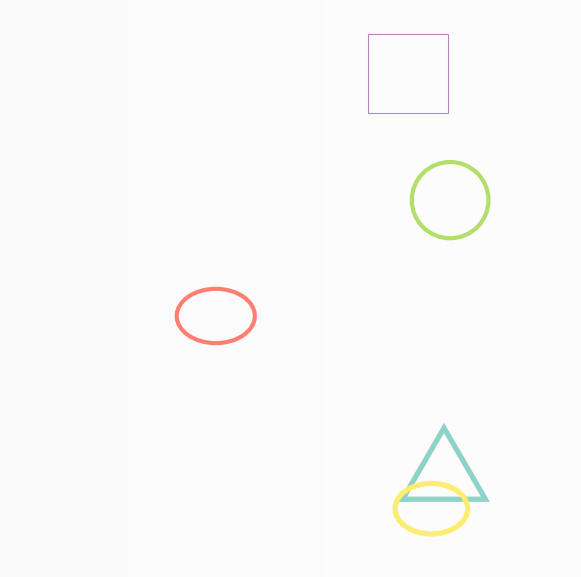[{"shape": "triangle", "thickness": 2.5, "radius": 0.41, "center": [0.764, 0.176]}, {"shape": "oval", "thickness": 2, "radius": 0.34, "center": [0.371, 0.452]}, {"shape": "circle", "thickness": 2, "radius": 0.33, "center": [0.774, 0.653]}, {"shape": "square", "thickness": 0.5, "radius": 0.34, "center": [0.702, 0.872]}, {"shape": "oval", "thickness": 2.5, "radius": 0.31, "center": [0.742, 0.118]}]